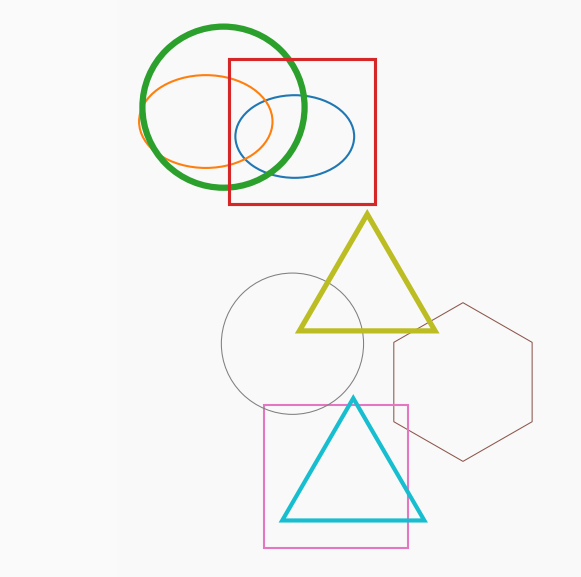[{"shape": "oval", "thickness": 1, "radius": 0.51, "center": [0.507, 0.763]}, {"shape": "oval", "thickness": 1, "radius": 0.57, "center": [0.354, 0.789]}, {"shape": "circle", "thickness": 3, "radius": 0.7, "center": [0.385, 0.814]}, {"shape": "square", "thickness": 1.5, "radius": 0.63, "center": [0.519, 0.771]}, {"shape": "hexagon", "thickness": 0.5, "radius": 0.69, "center": [0.797, 0.338]}, {"shape": "square", "thickness": 1, "radius": 0.62, "center": [0.578, 0.174]}, {"shape": "circle", "thickness": 0.5, "radius": 0.61, "center": [0.503, 0.404]}, {"shape": "triangle", "thickness": 2.5, "radius": 0.67, "center": [0.632, 0.494]}, {"shape": "triangle", "thickness": 2, "radius": 0.71, "center": [0.608, 0.168]}]